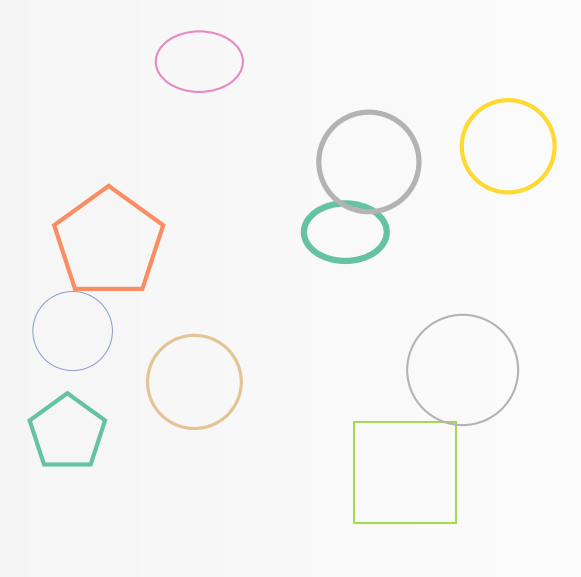[{"shape": "oval", "thickness": 3, "radius": 0.36, "center": [0.594, 0.597]}, {"shape": "pentagon", "thickness": 2, "radius": 0.34, "center": [0.116, 0.25]}, {"shape": "pentagon", "thickness": 2, "radius": 0.49, "center": [0.187, 0.579]}, {"shape": "circle", "thickness": 0.5, "radius": 0.34, "center": [0.125, 0.426]}, {"shape": "oval", "thickness": 1, "radius": 0.37, "center": [0.343, 0.892]}, {"shape": "square", "thickness": 1, "radius": 0.44, "center": [0.697, 0.181]}, {"shape": "circle", "thickness": 2, "radius": 0.4, "center": [0.874, 0.746]}, {"shape": "circle", "thickness": 1.5, "radius": 0.4, "center": [0.334, 0.338]}, {"shape": "circle", "thickness": 1, "radius": 0.48, "center": [0.796, 0.359]}, {"shape": "circle", "thickness": 2.5, "radius": 0.43, "center": [0.635, 0.719]}]